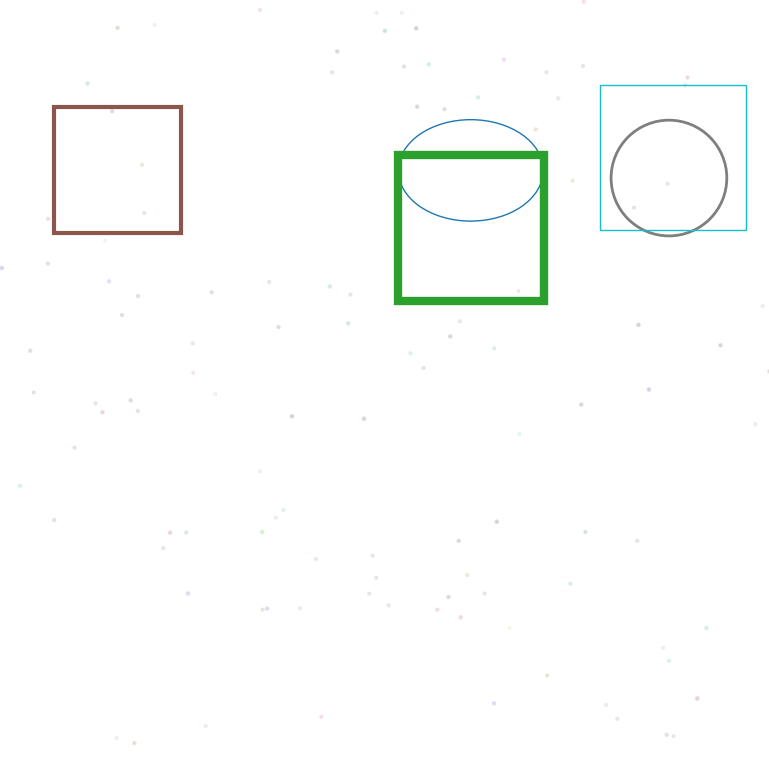[{"shape": "oval", "thickness": 0.5, "radius": 0.47, "center": [0.611, 0.779]}, {"shape": "square", "thickness": 3, "radius": 0.47, "center": [0.611, 0.704]}, {"shape": "square", "thickness": 1.5, "radius": 0.41, "center": [0.153, 0.779]}, {"shape": "circle", "thickness": 1, "radius": 0.38, "center": [0.869, 0.769]}, {"shape": "square", "thickness": 0.5, "radius": 0.47, "center": [0.874, 0.795]}]